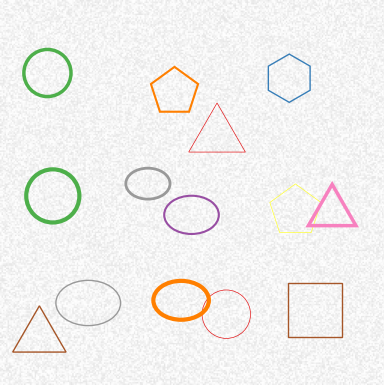[{"shape": "circle", "thickness": 0.5, "radius": 0.31, "center": [0.588, 0.184]}, {"shape": "triangle", "thickness": 0.5, "radius": 0.43, "center": [0.564, 0.648]}, {"shape": "hexagon", "thickness": 1, "radius": 0.31, "center": [0.751, 0.797]}, {"shape": "circle", "thickness": 2.5, "radius": 0.31, "center": [0.123, 0.81]}, {"shape": "circle", "thickness": 3, "radius": 0.35, "center": [0.137, 0.491]}, {"shape": "oval", "thickness": 1.5, "radius": 0.35, "center": [0.497, 0.442]}, {"shape": "pentagon", "thickness": 1.5, "radius": 0.32, "center": [0.453, 0.762]}, {"shape": "oval", "thickness": 3, "radius": 0.36, "center": [0.47, 0.22]}, {"shape": "pentagon", "thickness": 0.5, "radius": 0.35, "center": [0.767, 0.452]}, {"shape": "triangle", "thickness": 1, "radius": 0.4, "center": [0.102, 0.126]}, {"shape": "square", "thickness": 1, "radius": 0.35, "center": [0.818, 0.195]}, {"shape": "triangle", "thickness": 2.5, "radius": 0.36, "center": [0.863, 0.45]}, {"shape": "oval", "thickness": 1, "radius": 0.42, "center": [0.229, 0.213]}, {"shape": "oval", "thickness": 2, "radius": 0.29, "center": [0.384, 0.523]}]